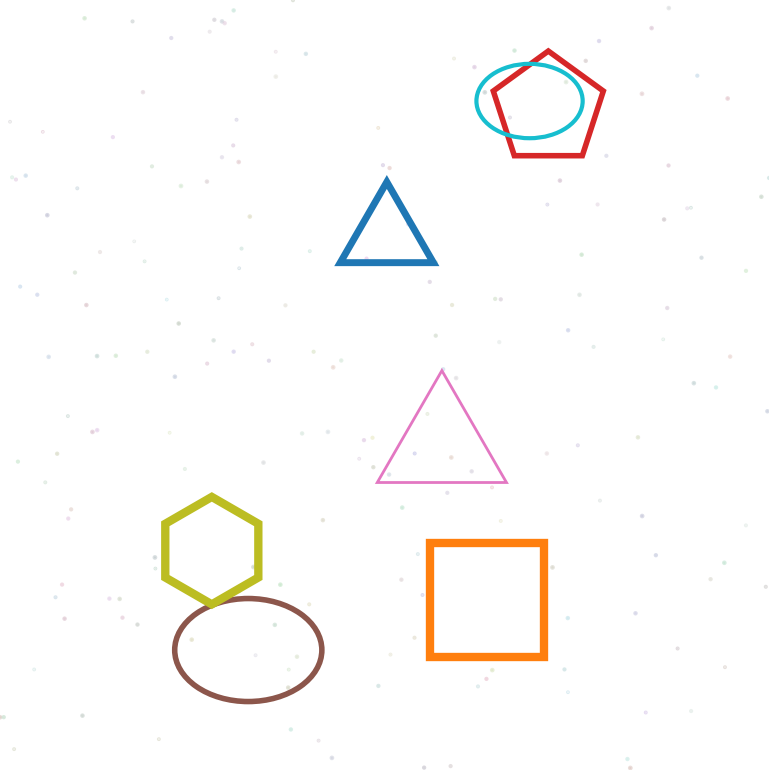[{"shape": "triangle", "thickness": 2.5, "radius": 0.35, "center": [0.502, 0.694]}, {"shape": "square", "thickness": 3, "radius": 0.37, "center": [0.632, 0.221]}, {"shape": "pentagon", "thickness": 2, "radius": 0.38, "center": [0.712, 0.859]}, {"shape": "oval", "thickness": 2, "radius": 0.48, "center": [0.322, 0.156]}, {"shape": "triangle", "thickness": 1, "radius": 0.48, "center": [0.574, 0.422]}, {"shape": "hexagon", "thickness": 3, "radius": 0.35, "center": [0.275, 0.285]}, {"shape": "oval", "thickness": 1.5, "radius": 0.34, "center": [0.688, 0.869]}]